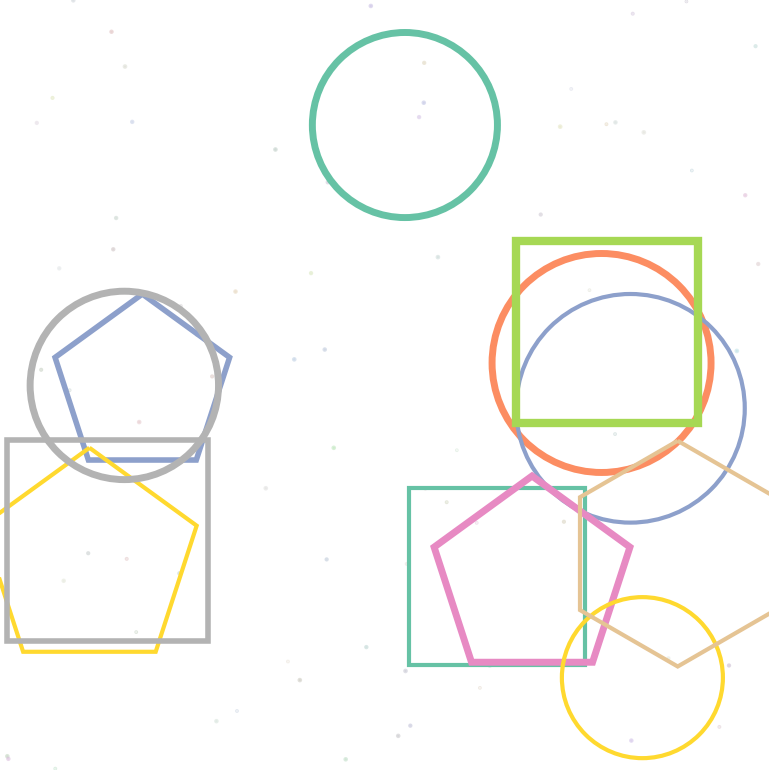[{"shape": "square", "thickness": 1.5, "radius": 0.57, "center": [0.645, 0.251]}, {"shape": "circle", "thickness": 2.5, "radius": 0.6, "center": [0.526, 0.838]}, {"shape": "circle", "thickness": 2.5, "radius": 0.71, "center": [0.781, 0.529]}, {"shape": "pentagon", "thickness": 2, "radius": 0.6, "center": [0.185, 0.499]}, {"shape": "circle", "thickness": 1.5, "radius": 0.74, "center": [0.819, 0.47]}, {"shape": "pentagon", "thickness": 2.5, "radius": 0.67, "center": [0.691, 0.248]}, {"shape": "square", "thickness": 3, "radius": 0.59, "center": [0.788, 0.569]}, {"shape": "circle", "thickness": 1.5, "radius": 0.52, "center": [0.834, 0.12]}, {"shape": "pentagon", "thickness": 1.5, "radius": 0.73, "center": [0.116, 0.272]}, {"shape": "hexagon", "thickness": 1.5, "radius": 0.73, "center": [0.88, 0.281]}, {"shape": "circle", "thickness": 2.5, "radius": 0.61, "center": [0.161, 0.499]}, {"shape": "square", "thickness": 2, "radius": 0.65, "center": [0.139, 0.298]}]